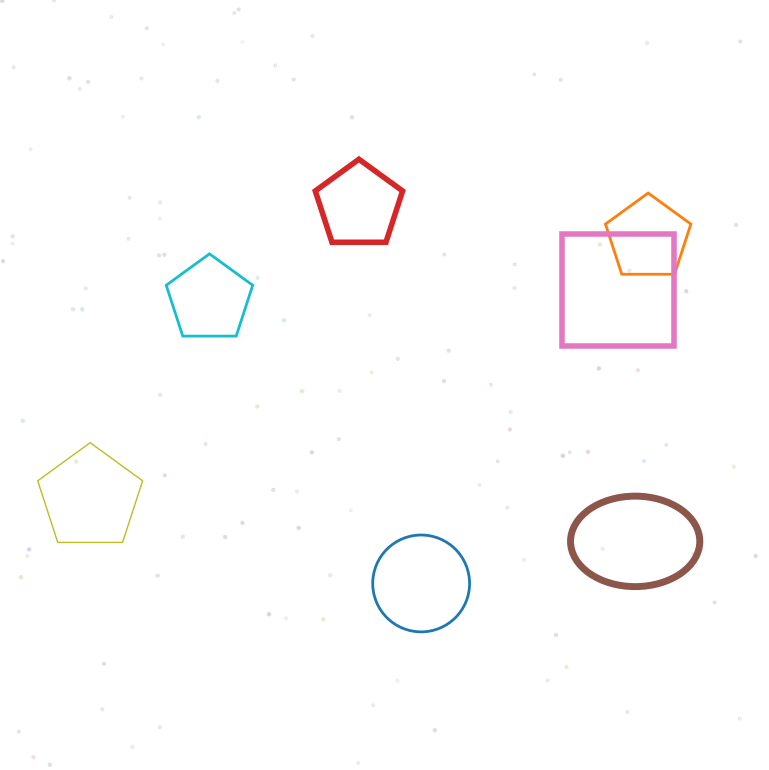[{"shape": "circle", "thickness": 1, "radius": 0.31, "center": [0.547, 0.242]}, {"shape": "pentagon", "thickness": 1, "radius": 0.29, "center": [0.842, 0.691]}, {"shape": "pentagon", "thickness": 2, "radius": 0.3, "center": [0.466, 0.734]}, {"shape": "oval", "thickness": 2.5, "radius": 0.42, "center": [0.825, 0.297]}, {"shape": "square", "thickness": 2, "radius": 0.36, "center": [0.802, 0.624]}, {"shape": "pentagon", "thickness": 0.5, "radius": 0.36, "center": [0.117, 0.353]}, {"shape": "pentagon", "thickness": 1, "radius": 0.3, "center": [0.272, 0.611]}]